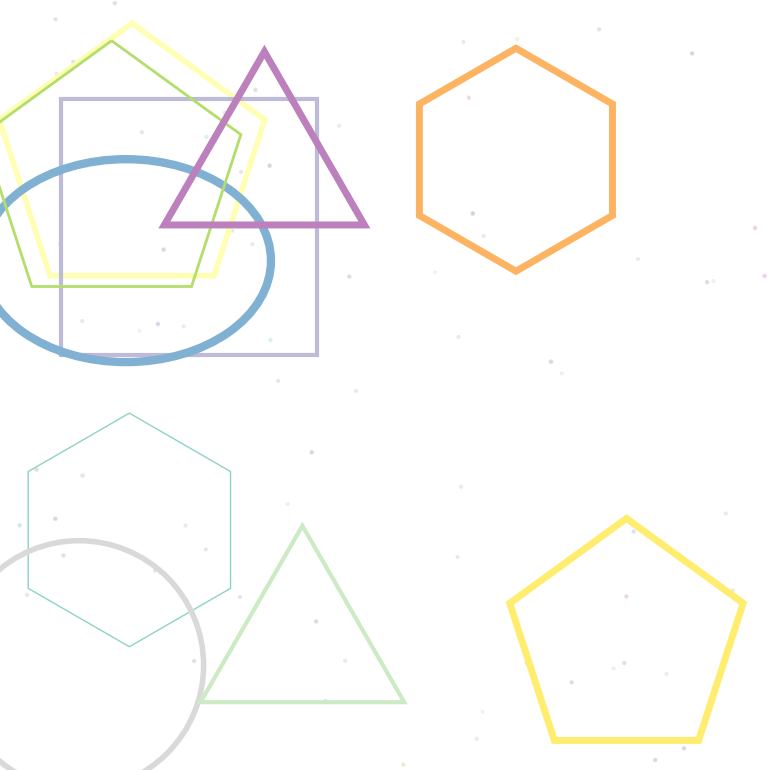[{"shape": "hexagon", "thickness": 0.5, "radius": 0.76, "center": [0.168, 0.312]}, {"shape": "pentagon", "thickness": 2, "radius": 0.91, "center": [0.172, 0.789]}, {"shape": "square", "thickness": 1.5, "radius": 0.83, "center": [0.245, 0.706]}, {"shape": "oval", "thickness": 3, "radius": 0.94, "center": [0.164, 0.661]}, {"shape": "hexagon", "thickness": 2.5, "radius": 0.72, "center": [0.67, 0.793]}, {"shape": "pentagon", "thickness": 1, "radius": 0.88, "center": [0.145, 0.771]}, {"shape": "circle", "thickness": 2, "radius": 0.81, "center": [0.103, 0.136]}, {"shape": "triangle", "thickness": 2.5, "radius": 0.75, "center": [0.343, 0.783]}, {"shape": "triangle", "thickness": 1.5, "radius": 0.76, "center": [0.393, 0.164]}, {"shape": "pentagon", "thickness": 2.5, "radius": 0.8, "center": [0.814, 0.167]}]